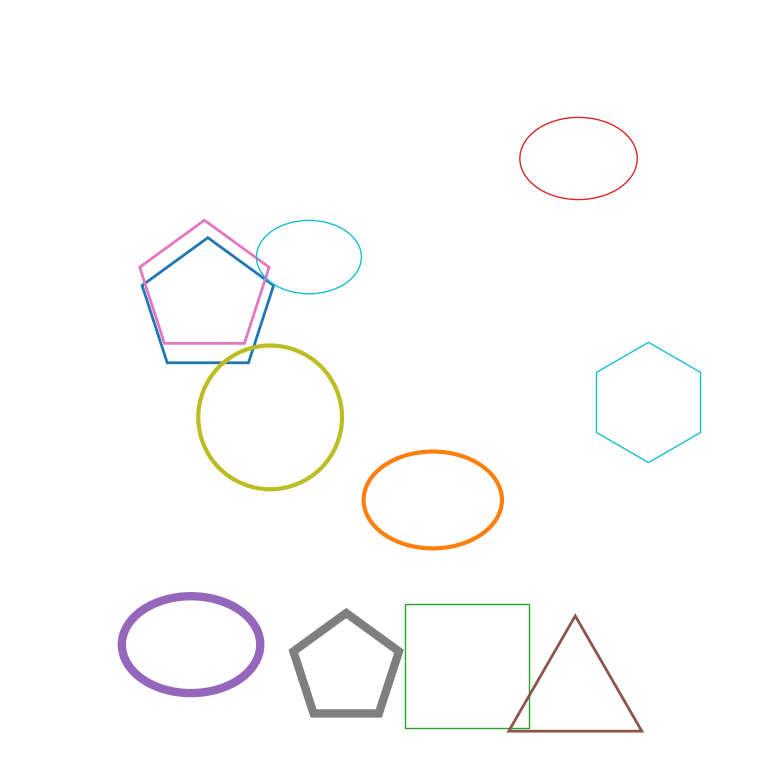[{"shape": "pentagon", "thickness": 1, "radius": 0.45, "center": [0.27, 0.602]}, {"shape": "oval", "thickness": 1.5, "radius": 0.45, "center": [0.562, 0.351]}, {"shape": "square", "thickness": 0.5, "radius": 0.4, "center": [0.607, 0.135]}, {"shape": "oval", "thickness": 0.5, "radius": 0.38, "center": [0.751, 0.794]}, {"shape": "oval", "thickness": 3, "radius": 0.45, "center": [0.248, 0.163]}, {"shape": "triangle", "thickness": 1, "radius": 0.5, "center": [0.747, 0.1]}, {"shape": "pentagon", "thickness": 1, "radius": 0.44, "center": [0.265, 0.626]}, {"shape": "pentagon", "thickness": 3, "radius": 0.36, "center": [0.45, 0.132]}, {"shape": "circle", "thickness": 1.5, "radius": 0.47, "center": [0.351, 0.458]}, {"shape": "oval", "thickness": 0.5, "radius": 0.34, "center": [0.401, 0.666]}, {"shape": "hexagon", "thickness": 0.5, "radius": 0.39, "center": [0.842, 0.477]}]